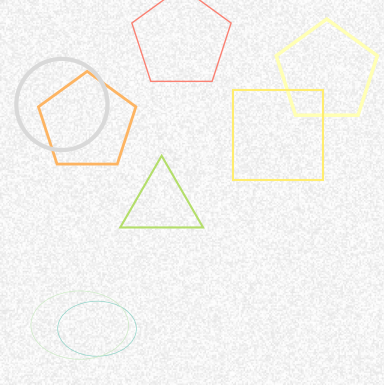[{"shape": "oval", "thickness": 0.5, "radius": 0.51, "center": [0.252, 0.146]}, {"shape": "pentagon", "thickness": 2.5, "radius": 0.69, "center": [0.849, 0.812]}, {"shape": "pentagon", "thickness": 1, "radius": 0.68, "center": [0.471, 0.898]}, {"shape": "pentagon", "thickness": 2, "radius": 0.67, "center": [0.226, 0.682]}, {"shape": "triangle", "thickness": 1.5, "radius": 0.62, "center": [0.42, 0.471]}, {"shape": "circle", "thickness": 3, "radius": 0.59, "center": [0.161, 0.729]}, {"shape": "oval", "thickness": 0.5, "radius": 0.63, "center": [0.207, 0.156]}, {"shape": "square", "thickness": 1.5, "radius": 0.59, "center": [0.722, 0.649]}]